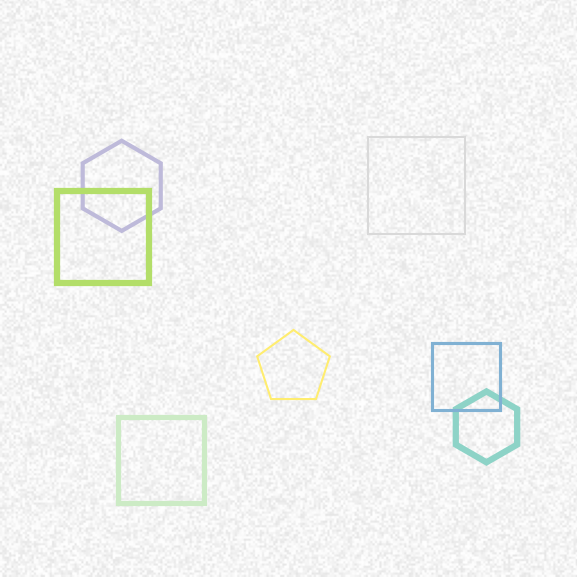[{"shape": "hexagon", "thickness": 3, "radius": 0.31, "center": [0.842, 0.26]}, {"shape": "hexagon", "thickness": 2, "radius": 0.39, "center": [0.211, 0.677]}, {"shape": "square", "thickness": 1.5, "radius": 0.29, "center": [0.807, 0.347]}, {"shape": "square", "thickness": 3, "radius": 0.4, "center": [0.178, 0.589]}, {"shape": "square", "thickness": 1, "radius": 0.42, "center": [0.721, 0.677]}, {"shape": "square", "thickness": 2.5, "radius": 0.37, "center": [0.279, 0.203]}, {"shape": "pentagon", "thickness": 1, "radius": 0.33, "center": [0.508, 0.362]}]